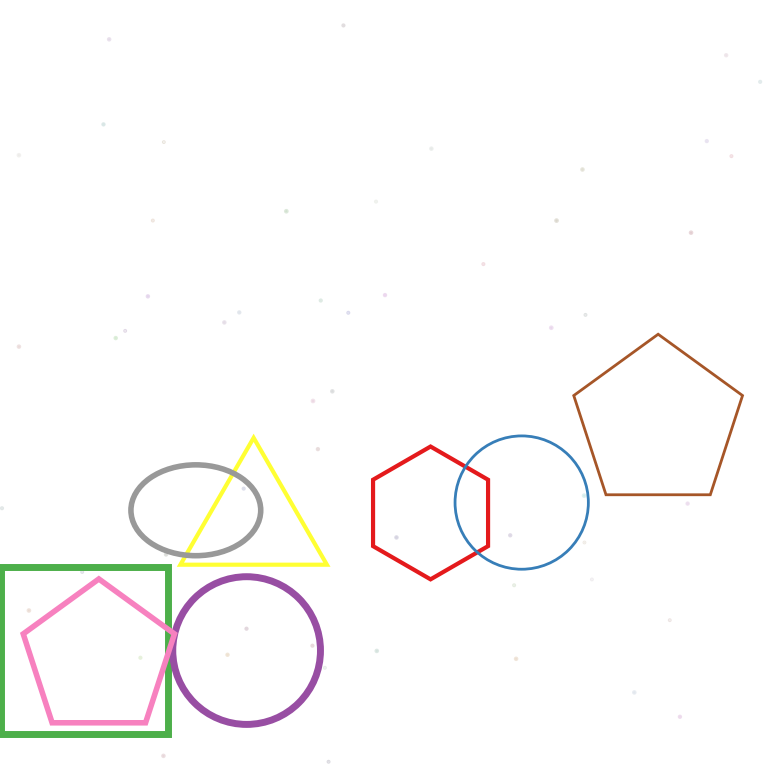[{"shape": "hexagon", "thickness": 1.5, "radius": 0.43, "center": [0.559, 0.334]}, {"shape": "circle", "thickness": 1, "radius": 0.43, "center": [0.678, 0.347]}, {"shape": "square", "thickness": 2.5, "radius": 0.54, "center": [0.11, 0.156]}, {"shape": "circle", "thickness": 2.5, "radius": 0.48, "center": [0.32, 0.155]}, {"shape": "triangle", "thickness": 1.5, "radius": 0.55, "center": [0.329, 0.322]}, {"shape": "pentagon", "thickness": 1, "radius": 0.58, "center": [0.855, 0.451]}, {"shape": "pentagon", "thickness": 2, "radius": 0.52, "center": [0.128, 0.145]}, {"shape": "oval", "thickness": 2, "radius": 0.42, "center": [0.254, 0.337]}]